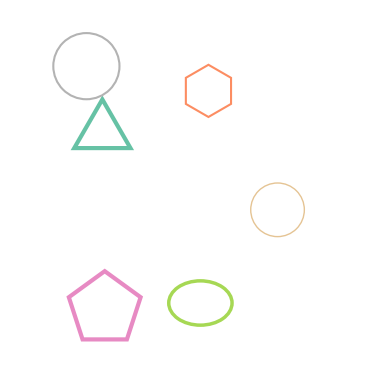[{"shape": "triangle", "thickness": 3, "radius": 0.42, "center": [0.266, 0.657]}, {"shape": "hexagon", "thickness": 1.5, "radius": 0.34, "center": [0.541, 0.764]}, {"shape": "pentagon", "thickness": 3, "radius": 0.49, "center": [0.272, 0.198]}, {"shape": "oval", "thickness": 2.5, "radius": 0.41, "center": [0.521, 0.213]}, {"shape": "circle", "thickness": 1, "radius": 0.35, "center": [0.721, 0.455]}, {"shape": "circle", "thickness": 1.5, "radius": 0.43, "center": [0.224, 0.828]}]